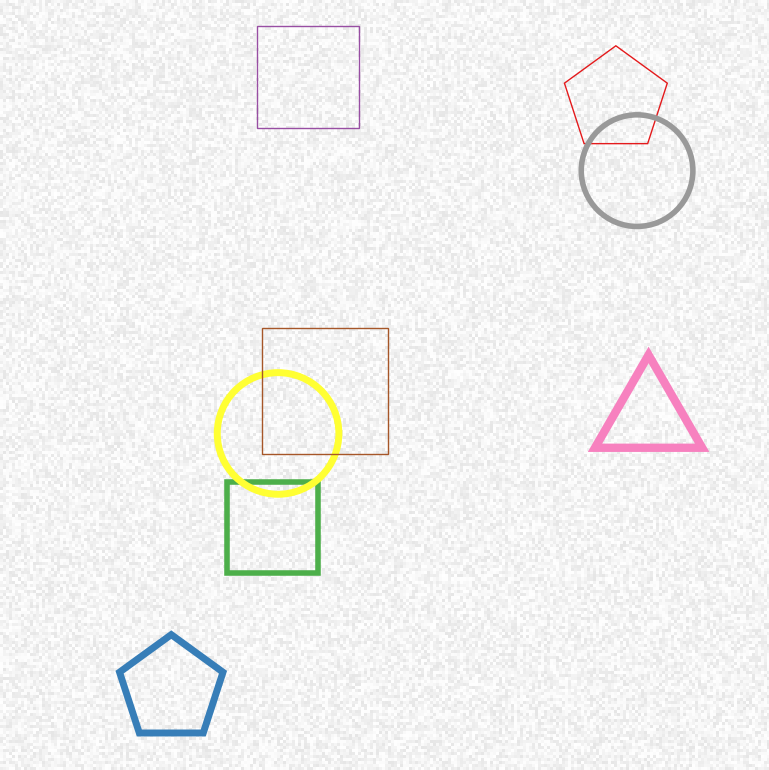[{"shape": "pentagon", "thickness": 0.5, "radius": 0.35, "center": [0.8, 0.87]}, {"shape": "pentagon", "thickness": 2.5, "radius": 0.35, "center": [0.222, 0.105]}, {"shape": "square", "thickness": 2, "radius": 0.3, "center": [0.353, 0.315]}, {"shape": "square", "thickness": 0.5, "radius": 0.33, "center": [0.4, 0.9]}, {"shape": "circle", "thickness": 2.5, "radius": 0.39, "center": [0.361, 0.437]}, {"shape": "square", "thickness": 0.5, "radius": 0.41, "center": [0.422, 0.492]}, {"shape": "triangle", "thickness": 3, "radius": 0.4, "center": [0.842, 0.459]}, {"shape": "circle", "thickness": 2, "radius": 0.36, "center": [0.827, 0.778]}]